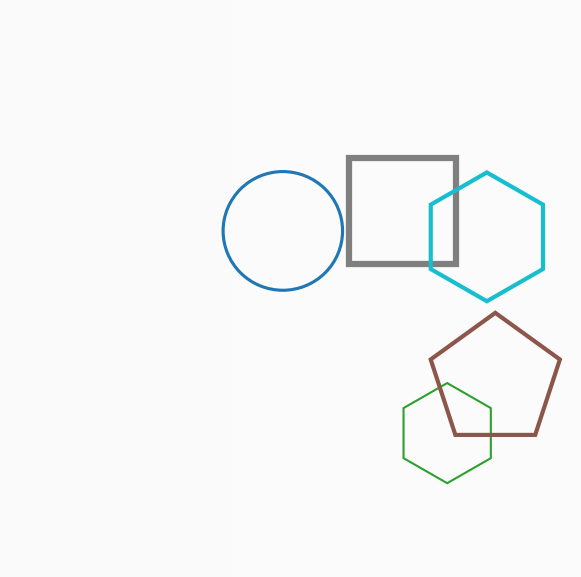[{"shape": "circle", "thickness": 1.5, "radius": 0.51, "center": [0.487, 0.599]}, {"shape": "hexagon", "thickness": 1, "radius": 0.43, "center": [0.769, 0.249]}, {"shape": "pentagon", "thickness": 2, "radius": 0.58, "center": [0.852, 0.341]}, {"shape": "square", "thickness": 3, "radius": 0.46, "center": [0.692, 0.634]}, {"shape": "hexagon", "thickness": 2, "radius": 0.56, "center": [0.838, 0.589]}]